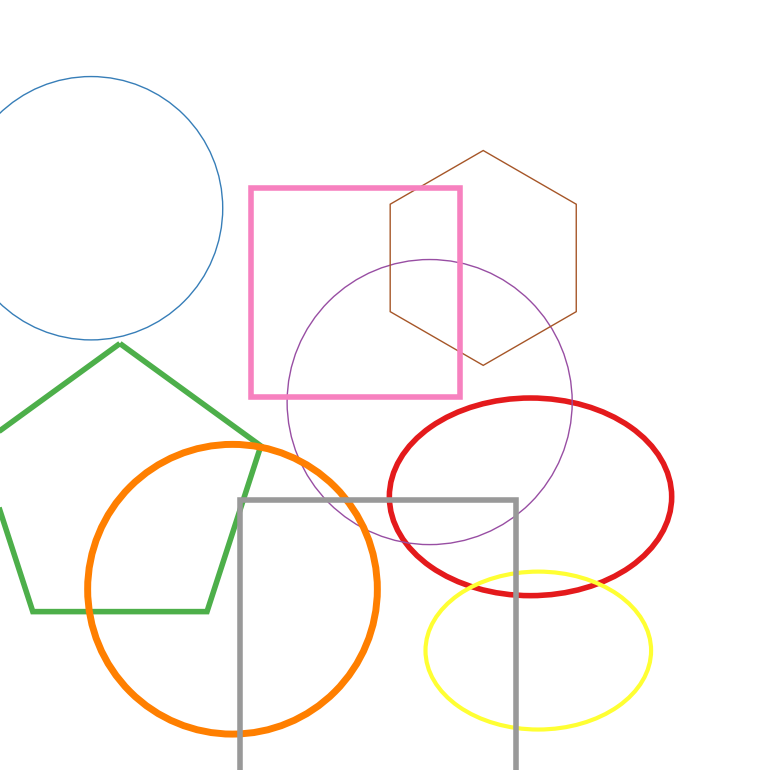[{"shape": "oval", "thickness": 2, "radius": 0.92, "center": [0.689, 0.355]}, {"shape": "circle", "thickness": 0.5, "radius": 0.86, "center": [0.118, 0.73]}, {"shape": "pentagon", "thickness": 2, "radius": 0.96, "center": [0.156, 0.361]}, {"shape": "circle", "thickness": 0.5, "radius": 0.93, "center": [0.558, 0.478]}, {"shape": "circle", "thickness": 2.5, "radius": 0.94, "center": [0.302, 0.235]}, {"shape": "oval", "thickness": 1.5, "radius": 0.73, "center": [0.699, 0.155]}, {"shape": "hexagon", "thickness": 0.5, "radius": 0.7, "center": [0.628, 0.665]}, {"shape": "square", "thickness": 2, "radius": 0.68, "center": [0.462, 0.62]}, {"shape": "square", "thickness": 2, "radius": 0.9, "center": [0.491, 0.171]}]